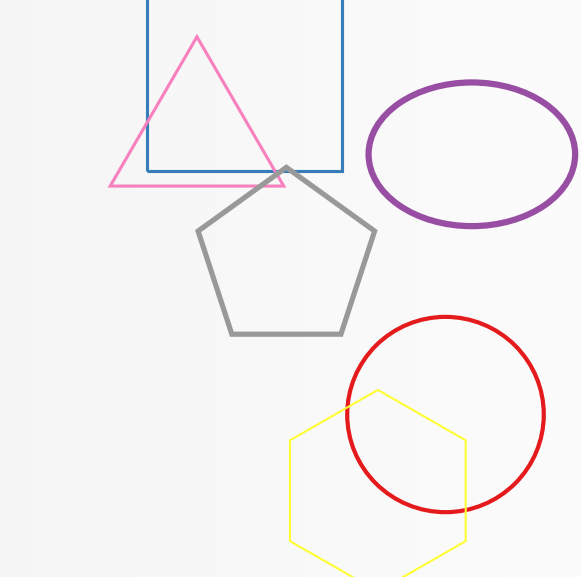[{"shape": "circle", "thickness": 2, "radius": 0.85, "center": [0.766, 0.281]}, {"shape": "square", "thickness": 1.5, "radius": 0.84, "center": [0.421, 0.872]}, {"shape": "oval", "thickness": 3, "radius": 0.89, "center": [0.812, 0.732]}, {"shape": "hexagon", "thickness": 1, "radius": 0.87, "center": [0.65, 0.149]}, {"shape": "triangle", "thickness": 1.5, "radius": 0.86, "center": [0.339, 0.763]}, {"shape": "pentagon", "thickness": 2.5, "radius": 0.8, "center": [0.493, 0.55]}]